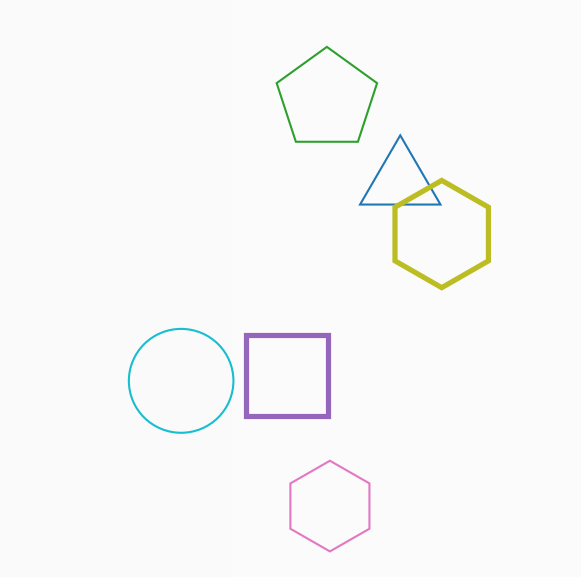[{"shape": "triangle", "thickness": 1, "radius": 0.4, "center": [0.689, 0.685]}, {"shape": "pentagon", "thickness": 1, "radius": 0.45, "center": [0.562, 0.827]}, {"shape": "square", "thickness": 2.5, "radius": 0.35, "center": [0.494, 0.349]}, {"shape": "hexagon", "thickness": 1, "radius": 0.39, "center": [0.568, 0.123]}, {"shape": "hexagon", "thickness": 2.5, "radius": 0.46, "center": [0.76, 0.594]}, {"shape": "circle", "thickness": 1, "radius": 0.45, "center": [0.312, 0.34]}]